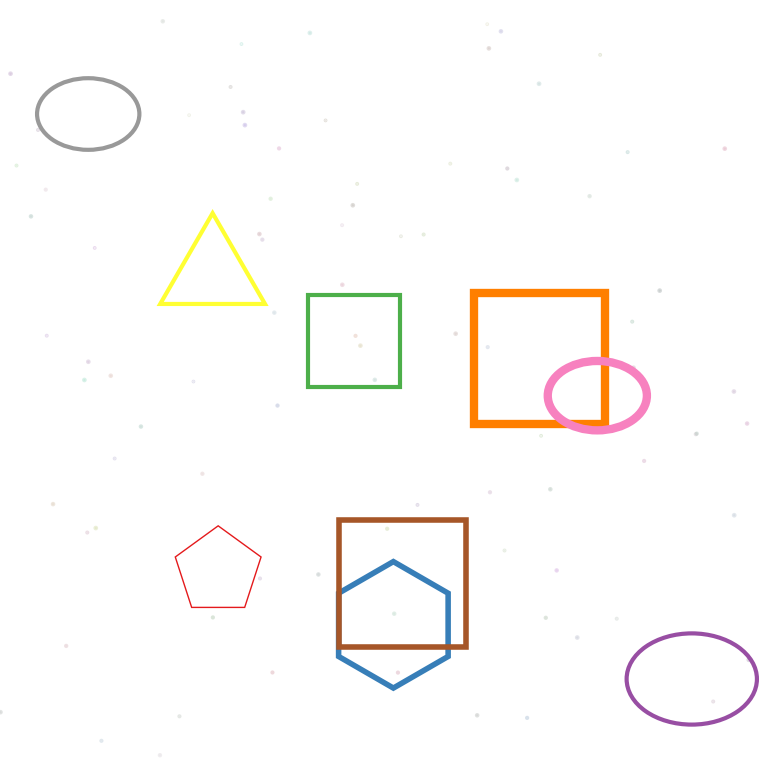[{"shape": "pentagon", "thickness": 0.5, "radius": 0.29, "center": [0.283, 0.259]}, {"shape": "hexagon", "thickness": 2, "radius": 0.41, "center": [0.511, 0.189]}, {"shape": "square", "thickness": 1.5, "radius": 0.3, "center": [0.46, 0.557]}, {"shape": "oval", "thickness": 1.5, "radius": 0.42, "center": [0.898, 0.118]}, {"shape": "square", "thickness": 3, "radius": 0.43, "center": [0.7, 0.534]}, {"shape": "triangle", "thickness": 1.5, "radius": 0.39, "center": [0.276, 0.645]}, {"shape": "square", "thickness": 2, "radius": 0.41, "center": [0.522, 0.242]}, {"shape": "oval", "thickness": 3, "radius": 0.32, "center": [0.776, 0.486]}, {"shape": "oval", "thickness": 1.5, "radius": 0.33, "center": [0.115, 0.852]}]